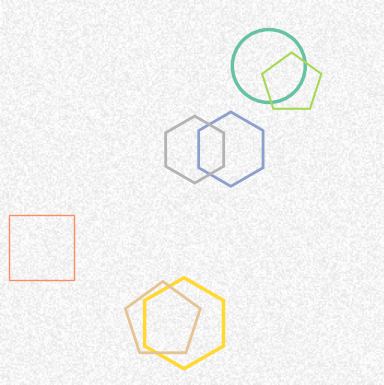[{"shape": "circle", "thickness": 2.5, "radius": 0.47, "center": [0.698, 0.828]}, {"shape": "square", "thickness": 1, "radius": 0.43, "center": [0.108, 0.357]}, {"shape": "hexagon", "thickness": 2, "radius": 0.48, "center": [0.6, 0.613]}, {"shape": "pentagon", "thickness": 1.5, "radius": 0.4, "center": [0.758, 0.783]}, {"shape": "hexagon", "thickness": 2.5, "radius": 0.59, "center": [0.478, 0.16]}, {"shape": "pentagon", "thickness": 2, "radius": 0.51, "center": [0.423, 0.167]}, {"shape": "hexagon", "thickness": 2, "radius": 0.43, "center": [0.506, 0.612]}]